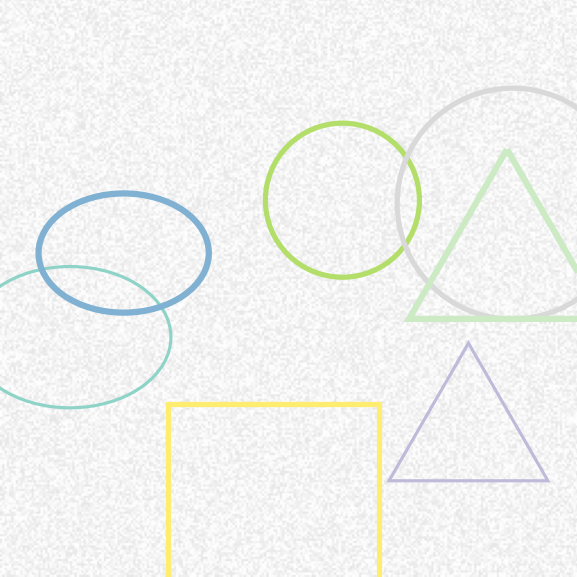[{"shape": "oval", "thickness": 1.5, "radius": 0.87, "center": [0.121, 0.415]}, {"shape": "triangle", "thickness": 1.5, "radius": 0.79, "center": [0.811, 0.246]}, {"shape": "oval", "thickness": 3, "radius": 0.74, "center": [0.214, 0.561]}, {"shape": "circle", "thickness": 2.5, "radius": 0.67, "center": [0.593, 0.652]}, {"shape": "circle", "thickness": 2.5, "radius": 1.0, "center": [0.888, 0.647]}, {"shape": "triangle", "thickness": 3, "radius": 0.98, "center": [0.878, 0.545]}, {"shape": "square", "thickness": 2.5, "radius": 0.92, "center": [0.474, 0.117]}]